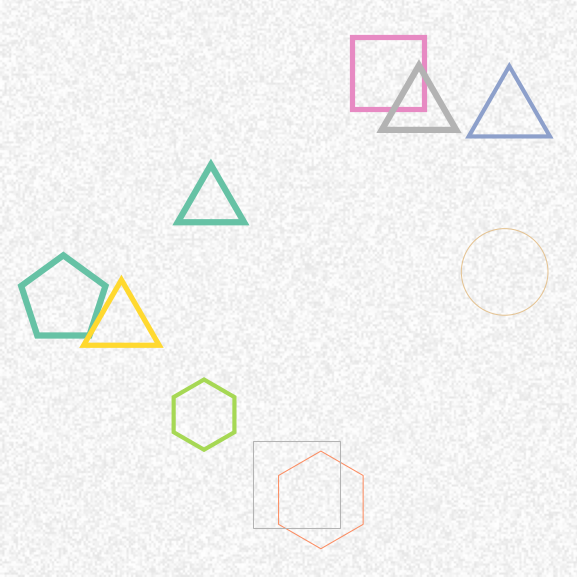[{"shape": "triangle", "thickness": 3, "radius": 0.33, "center": [0.365, 0.647]}, {"shape": "pentagon", "thickness": 3, "radius": 0.38, "center": [0.11, 0.48]}, {"shape": "hexagon", "thickness": 0.5, "radius": 0.42, "center": [0.556, 0.133]}, {"shape": "triangle", "thickness": 2, "radius": 0.41, "center": [0.882, 0.803]}, {"shape": "square", "thickness": 2.5, "radius": 0.31, "center": [0.672, 0.873]}, {"shape": "hexagon", "thickness": 2, "radius": 0.3, "center": [0.353, 0.281]}, {"shape": "triangle", "thickness": 2.5, "radius": 0.38, "center": [0.21, 0.439]}, {"shape": "circle", "thickness": 0.5, "radius": 0.38, "center": [0.874, 0.528]}, {"shape": "triangle", "thickness": 3, "radius": 0.37, "center": [0.726, 0.811]}, {"shape": "square", "thickness": 0.5, "radius": 0.37, "center": [0.513, 0.16]}]